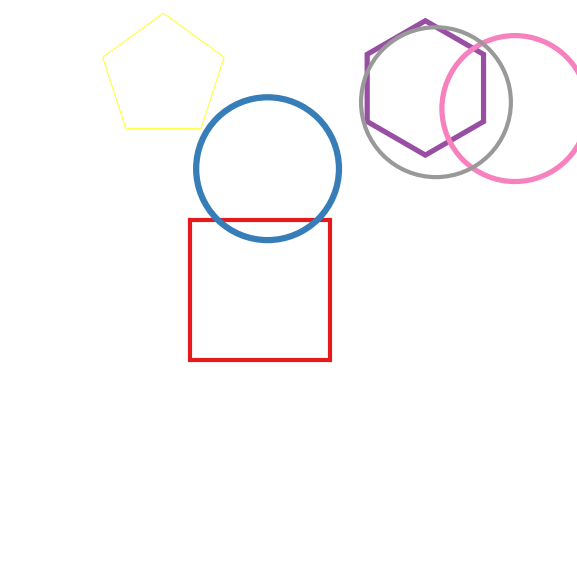[{"shape": "square", "thickness": 2, "radius": 0.6, "center": [0.451, 0.497]}, {"shape": "circle", "thickness": 3, "radius": 0.62, "center": [0.463, 0.707]}, {"shape": "hexagon", "thickness": 2.5, "radius": 0.58, "center": [0.737, 0.847]}, {"shape": "pentagon", "thickness": 0.5, "radius": 0.55, "center": [0.283, 0.866]}, {"shape": "circle", "thickness": 2.5, "radius": 0.63, "center": [0.892, 0.811]}, {"shape": "circle", "thickness": 2, "radius": 0.65, "center": [0.755, 0.822]}]